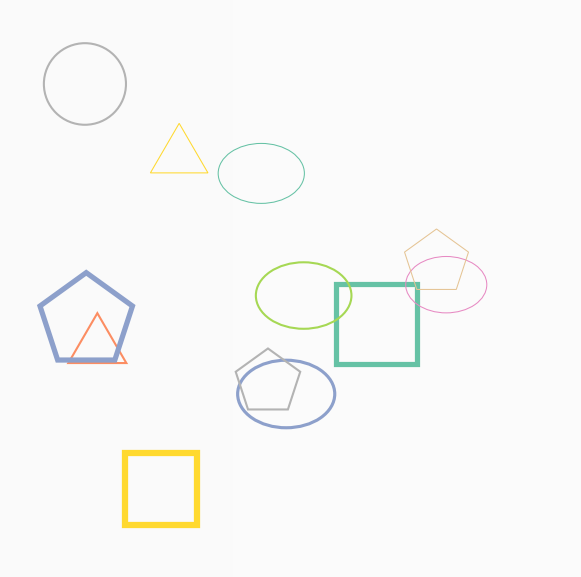[{"shape": "square", "thickness": 2.5, "radius": 0.35, "center": [0.648, 0.438]}, {"shape": "oval", "thickness": 0.5, "radius": 0.37, "center": [0.45, 0.699]}, {"shape": "triangle", "thickness": 1, "radius": 0.29, "center": [0.167, 0.399]}, {"shape": "pentagon", "thickness": 2.5, "radius": 0.42, "center": [0.148, 0.443]}, {"shape": "oval", "thickness": 1.5, "radius": 0.42, "center": [0.492, 0.317]}, {"shape": "oval", "thickness": 0.5, "radius": 0.35, "center": [0.768, 0.506]}, {"shape": "oval", "thickness": 1, "radius": 0.41, "center": [0.522, 0.487]}, {"shape": "triangle", "thickness": 0.5, "radius": 0.29, "center": [0.308, 0.728]}, {"shape": "square", "thickness": 3, "radius": 0.31, "center": [0.278, 0.152]}, {"shape": "pentagon", "thickness": 0.5, "radius": 0.29, "center": [0.751, 0.545]}, {"shape": "circle", "thickness": 1, "radius": 0.35, "center": [0.146, 0.854]}, {"shape": "pentagon", "thickness": 1, "radius": 0.29, "center": [0.461, 0.337]}]